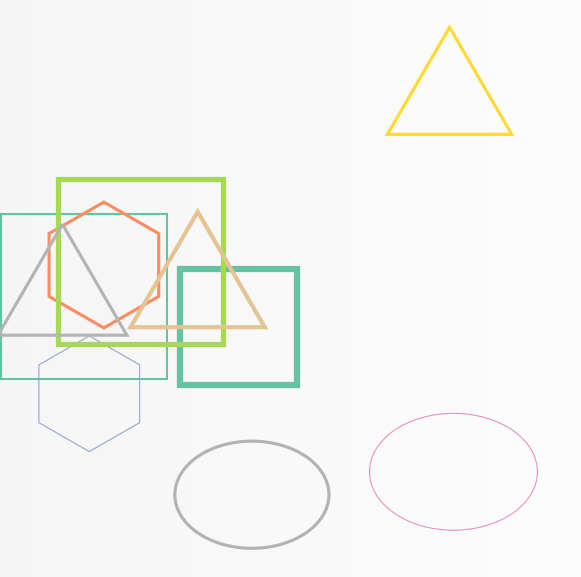[{"shape": "square", "thickness": 1, "radius": 0.71, "center": [0.145, 0.485]}, {"shape": "square", "thickness": 3, "radius": 0.5, "center": [0.41, 0.433]}, {"shape": "hexagon", "thickness": 1.5, "radius": 0.54, "center": [0.179, 0.54]}, {"shape": "hexagon", "thickness": 0.5, "radius": 0.5, "center": [0.154, 0.317]}, {"shape": "oval", "thickness": 0.5, "radius": 0.72, "center": [0.78, 0.182]}, {"shape": "square", "thickness": 2.5, "radius": 0.71, "center": [0.242, 0.547]}, {"shape": "triangle", "thickness": 1.5, "radius": 0.62, "center": [0.773, 0.828]}, {"shape": "triangle", "thickness": 2, "radius": 0.67, "center": [0.34, 0.499]}, {"shape": "triangle", "thickness": 1.5, "radius": 0.64, "center": [0.107, 0.483]}, {"shape": "oval", "thickness": 1.5, "radius": 0.66, "center": [0.433, 0.142]}]